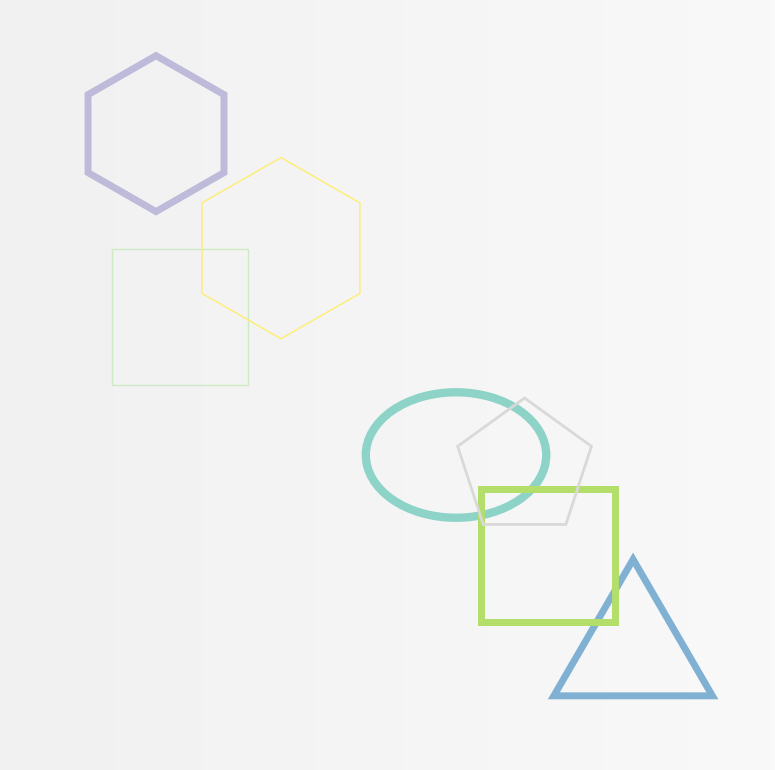[{"shape": "oval", "thickness": 3, "radius": 0.58, "center": [0.588, 0.409]}, {"shape": "hexagon", "thickness": 2.5, "radius": 0.51, "center": [0.201, 0.826]}, {"shape": "triangle", "thickness": 2.5, "radius": 0.59, "center": [0.817, 0.155]}, {"shape": "square", "thickness": 2.5, "radius": 0.43, "center": [0.707, 0.278]}, {"shape": "pentagon", "thickness": 1, "radius": 0.45, "center": [0.677, 0.392]}, {"shape": "square", "thickness": 0.5, "radius": 0.44, "center": [0.232, 0.588]}, {"shape": "hexagon", "thickness": 0.5, "radius": 0.59, "center": [0.362, 0.678]}]